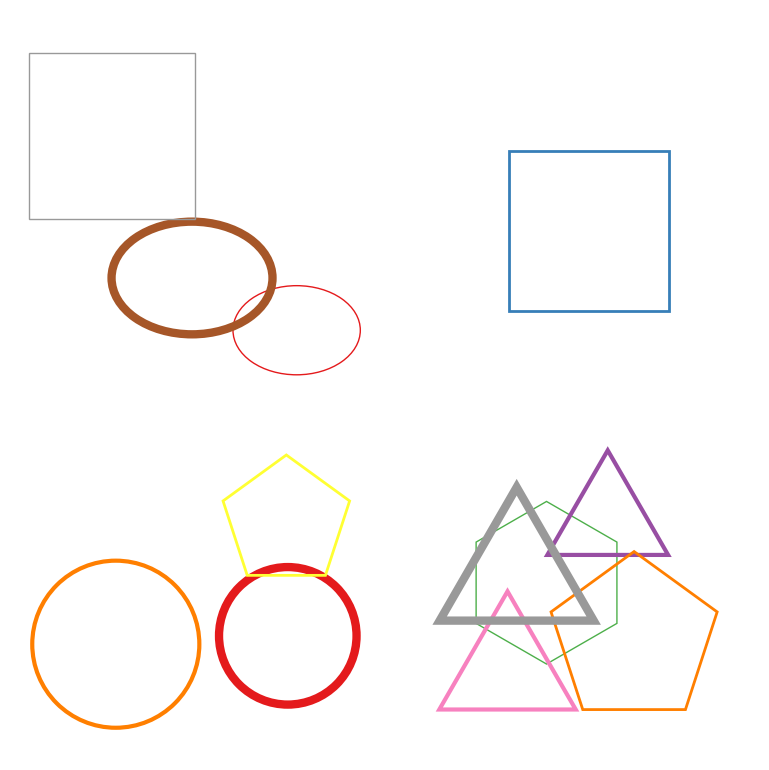[{"shape": "circle", "thickness": 3, "radius": 0.45, "center": [0.374, 0.174]}, {"shape": "oval", "thickness": 0.5, "radius": 0.41, "center": [0.385, 0.571]}, {"shape": "square", "thickness": 1, "radius": 0.52, "center": [0.765, 0.7]}, {"shape": "hexagon", "thickness": 0.5, "radius": 0.53, "center": [0.71, 0.243]}, {"shape": "triangle", "thickness": 1.5, "radius": 0.45, "center": [0.789, 0.325]}, {"shape": "circle", "thickness": 1.5, "radius": 0.54, "center": [0.15, 0.163]}, {"shape": "pentagon", "thickness": 1, "radius": 0.57, "center": [0.824, 0.17]}, {"shape": "pentagon", "thickness": 1, "radius": 0.43, "center": [0.372, 0.323]}, {"shape": "oval", "thickness": 3, "radius": 0.52, "center": [0.249, 0.639]}, {"shape": "triangle", "thickness": 1.5, "radius": 0.51, "center": [0.659, 0.13]}, {"shape": "square", "thickness": 0.5, "radius": 0.54, "center": [0.145, 0.823]}, {"shape": "triangle", "thickness": 3, "radius": 0.58, "center": [0.671, 0.252]}]